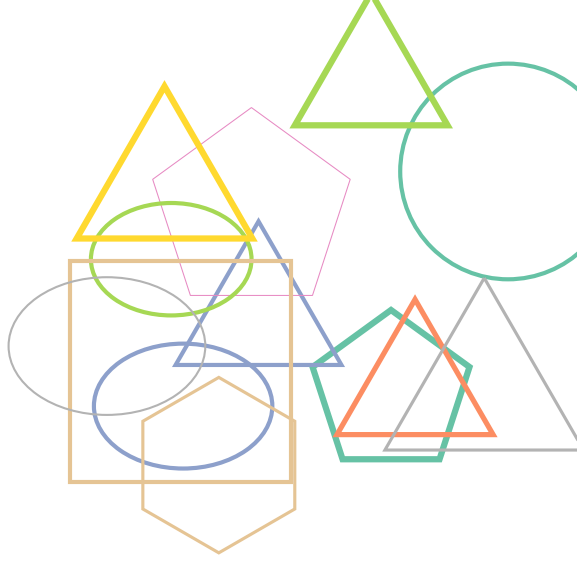[{"shape": "circle", "thickness": 2, "radius": 0.93, "center": [0.88, 0.702]}, {"shape": "pentagon", "thickness": 3, "radius": 0.71, "center": [0.677, 0.319]}, {"shape": "triangle", "thickness": 2.5, "radius": 0.78, "center": [0.719, 0.325]}, {"shape": "oval", "thickness": 2, "radius": 0.77, "center": [0.317, 0.296]}, {"shape": "triangle", "thickness": 2, "radius": 0.83, "center": [0.448, 0.45]}, {"shape": "pentagon", "thickness": 0.5, "radius": 0.9, "center": [0.435, 0.633]}, {"shape": "triangle", "thickness": 3, "radius": 0.76, "center": [0.643, 0.858]}, {"shape": "oval", "thickness": 2, "radius": 0.7, "center": [0.296, 0.55]}, {"shape": "triangle", "thickness": 3, "radius": 0.88, "center": [0.285, 0.674]}, {"shape": "hexagon", "thickness": 1.5, "radius": 0.76, "center": [0.379, 0.194]}, {"shape": "square", "thickness": 2, "radius": 0.96, "center": [0.312, 0.355]}, {"shape": "oval", "thickness": 1, "radius": 0.85, "center": [0.185, 0.4]}, {"shape": "triangle", "thickness": 1.5, "radius": 0.99, "center": [0.839, 0.319]}]